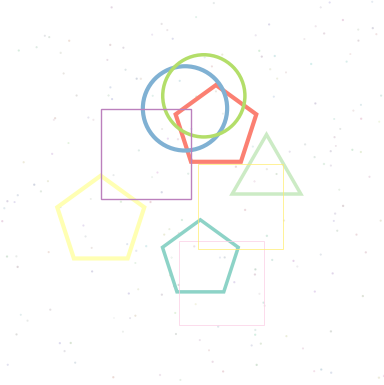[{"shape": "pentagon", "thickness": 2.5, "radius": 0.52, "center": [0.52, 0.326]}, {"shape": "pentagon", "thickness": 3, "radius": 0.59, "center": [0.262, 0.425]}, {"shape": "pentagon", "thickness": 3, "radius": 0.55, "center": [0.561, 0.669]}, {"shape": "circle", "thickness": 3, "radius": 0.55, "center": [0.481, 0.718]}, {"shape": "circle", "thickness": 2.5, "radius": 0.53, "center": [0.529, 0.751]}, {"shape": "square", "thickness": 0.5, "radius": 0.55, "center": [0.576, 0.265]}, {"shape": "square", "thickness": 1, "radius": 0.59, "center": [0.379, 0.6]}, {"shape": "triangle", "thickness": 2.5, "radius": 0.51, "center": [0.692, 0.548]}, {"shape": "square", "thickness": 0.5, "radius": 0.55, "center": [0.625, 0.464]}]